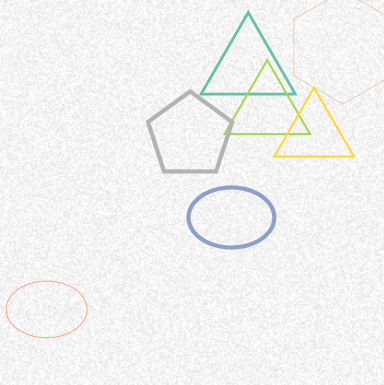[{"shape": "triangle", "thickness": 2, "radius": 0.71, "center": [0.645, 0.826]}, {"shape": "oval", "thickness": 0.5, "radius": 0.53, "center": [0.121, 0.196]}, {"shape": "oval", "thickness": 3, "radius": 0.56, "center": [0.601, 0.435]}, {"shape": "triangle", "thickness": 1.5, "radius": 0.64, "center": [0.694, 0.716]}, {"shape": "triangle", "thickness": 1.5, "radius": 0.6, "center": [0.816, 0.653]}, {"shape": "hexagon", "thickness": 0.5, "radius": 0.73, "center": [0.891, 0.877]}, {"shape": "pentagon", "thickness": 3, "radius": 0.57, "center": [0.494, 0.648]}]